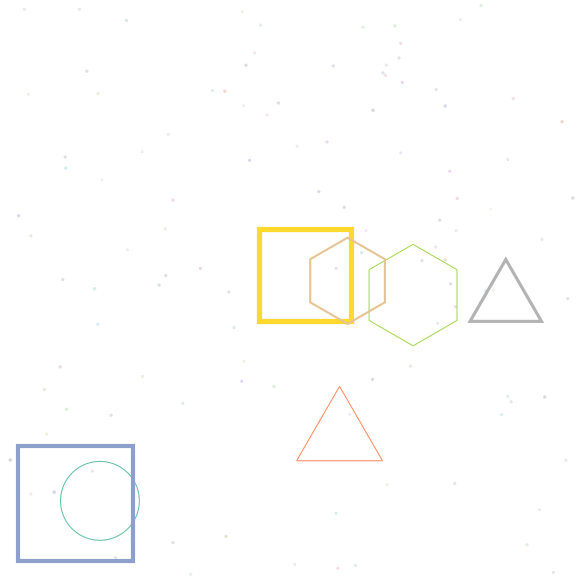[{"shape": "circle", "thickness": 0.5, "radius": 0.34, "center": [0.173, 0.132]}, {"shape": "triangle", "thickness": 0.5, "radius": 0.43, "center": [0.588, 0.244]}, {"shape": "square", "thickness": 2, "radius": 0.5, "center": [0.131, 0.128]}, {"shape": "hexagon", "thickness": 0.5, "radius": 0.44, "center": [0.715, 0.488]}, {"shape": "square", "thickness": 2.5, "radius": 0.4, "center": [0.528, 0.523]}, {"shape": "hexagon", "thickness": 1, "radius": 0.37, "center": [0.602, 0.513]}, {"shape": "triangle", "thickness": 1.5, "radius": 0.36, "center": [0.876, 0.478]}]